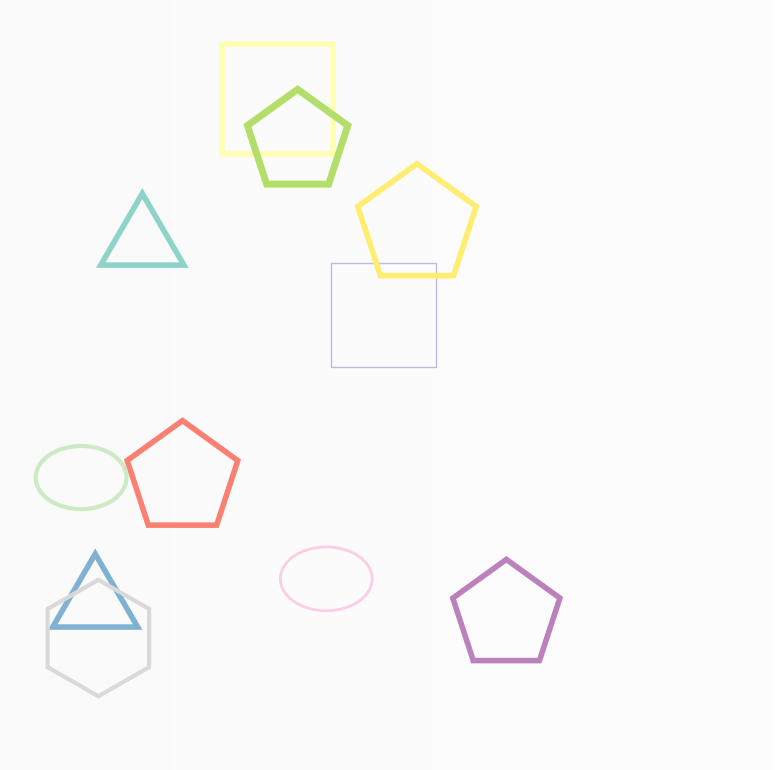[{"shape": "triangle", "thickness": 2, "radius": 0.31, "center": [0.184, 0.687]}, {"shape": "square", "thickness": 2, "radius": 0.36, "center": [0.358, 0.872]}, {"shape": "square", "thickness": 0.5, "radius": 0.34, "center": [0.495, 0.591]}, {"shape": "pentagon", "thickness": 2, "radius": 0.38, "center": [0.235, 0.379]}, {"shape": "triangle", "thickness": 2, "radius": 0.32, "center": [0.123, 0.217]}, {"shape": "pentagon", "thickness": 2.5, "radius": 0.34, "center": [0.384, 0.816]}, {"shape": "oval", "thickness": 1, "radius": 0.3, "center": [0.421, 0.248]}, {"shape": "hexagon", "thickness": 1.5, "radius": 0.38, "center": [0.127, 0.171]}, {"shape": "pentagon", "thickness": 2, "radius": 0.36, "center": [0.653, 0.201]}, {"shape": "oval", "thickness": 1.5, "radius": 0.29, "center": [0.105, 0.38]}, {"shape": "pentagon", "thickness": 2, "radius": 0.4, "center": [0.538, 0.707]}]